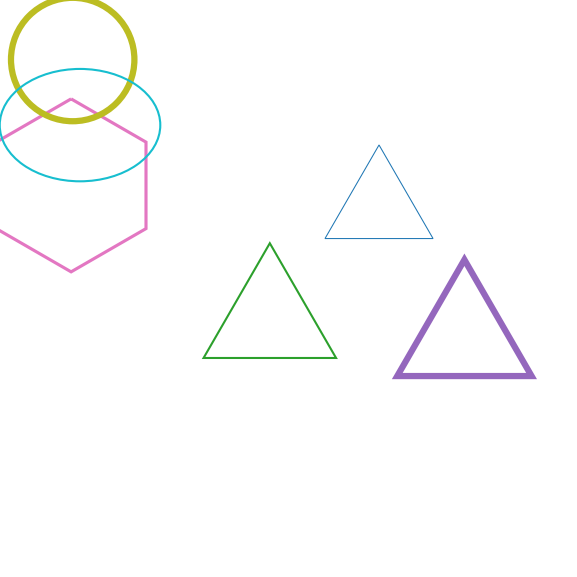[{"shape": "triangle", "thickness": 0.5, "radius": 0.54, "center": [0.656, 0.64]}, {"shape": "triangle", "thickness": 1, "radius": 0.66, "center": [0.467, 0.445]}, {"shape": "triangle", "thickness": 3, "radius": 0.67, "center": [0.804, 0.415]}, {"shape": "hexagon", "thickness": 1.5, "radius": 0.75, "center": [0.123, 0.678]}, {"shape": "circle", "thickness": 3, "radius": 0.53, "center": [0.126, 0.896]}, {"shape": "oval", "thickness": 1, "radius": 0.69, "center": [0.139, 0.782]}]